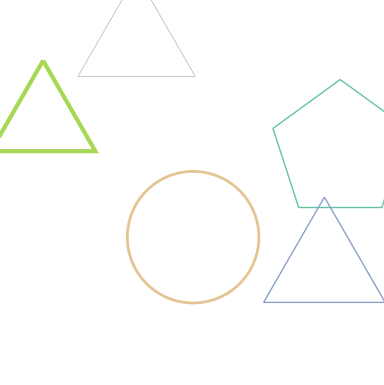[{"shape": "pentagon", "thickness": 1, "radius": 0.92, "center": [0.884, 0.61]}, {"shape": "triangle", "thickness": 1, "radius": 0.91, "center": [0.843, 0.306]}, {"shape": "triangle", "thickness": 3, "radius": 0.78, "center": [0.112, 0.686]}, {"shape": "circle", "thickness": 2, "radius": 0.85, "center": [0.502, 0.384]}, {"shape": "triangle", "thickness": 0.5, "radius": 0.88, "center": [0.355, 0.889]}]